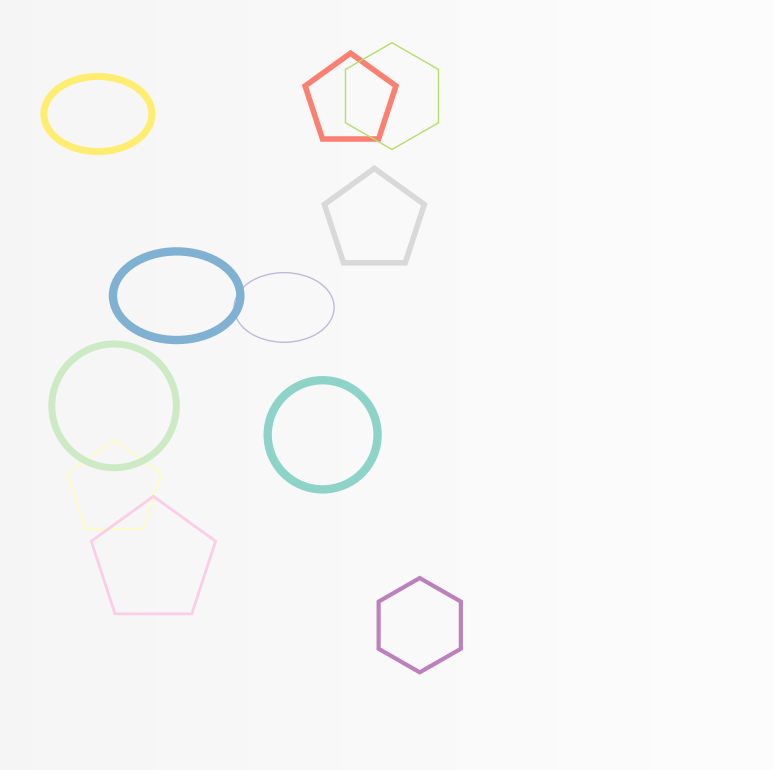[{"shape": "circle", "thickness": 3, "radius": 0.35, "center": [0.416, 0.435]}, {"shape": "pentagon", "thickness": 0.5, "radius": 0.32, "center": [0.147, 0.365]}, {"shape": "oval", "thickness": 0.5, "radius": 0.32, "center": [0.367, 0.601]}, {"shape": "pentagon", "thickness": 2, "radius": 0.31, "center": [0.452, 0.869]}, {"shape": "oval", "thickness": 3, "radius": 0.41, "center": [0.228, 0.616]}, {"shape": "hexagon", "thickness": 0.5, "radius": 0.35, "center": [0.506, 0.875]}, {"shape": "pentagon", "thickness": 1, "radius": 0.42, "center": [0.198, 0.271]}, {"shape": "pentagon", "thickness": 2, "radius": 0.34, "center": [0.483, 0.714]}, {"shape": "hexagon", "thickness": 1.5, "radius": 0.31, "center": [0.542, 0.188]}, {"shape": "circle", "thickness": 2.5, "radius": 0.4, "center": [0.147, 0.473]}, {"shape": "oval", "thickness": 2.5, "radius": 0.35, "center": [0.126, 0.852]}]